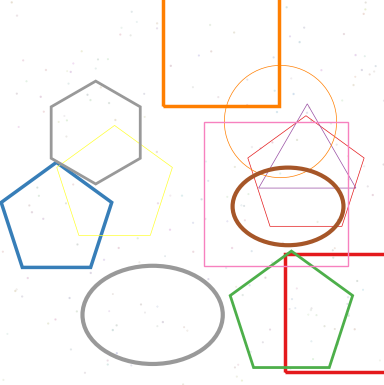[{"shape": "pentagon", "thickness": 0.5, "radius": 0.79, "center": [0.795, 0.541]}, {"shape": "square", "thickness": 2.5, "radius": 0.77, "center": [0.895, 0.186]}, {"shape": "pentagon", "thickness": 2.5, "radius": 0.75, "center": [0.147, 0.427]}, {"shape": "pentagon", "thickness": 2, "radius": 0.84, "center": [0.757, 0.181]}, {"shape": "triangle", "thickness": 0.5, "radius": 0.73, "center": [0.798, 0.584]}, {"shape": "circle", "thickness": 0.5, "radius": 0.73, "center": [0.729, 0.684]}, {"shape": "square", "thickness": 2.5, "radius": 0.75, "center": [0.573, 0.874]}, {"shape": "pentagon", "thickness": 0.5, "radius": 0.79, "center": [0.298, 0.516]}, {"shape": "oval", "thickness": 3, "radius": 0.72, "center": [0.748, 0.464]}, {"shape": "square", "thickness": 1, "radius": 0.94, "center": [0.716, 0.495]}, {"shape": "oval", "thickness": 3, "radius": 0.91, "center": [0.396, 0.182]}, {"shape": "hexagon", "thickness": 2, "radius": 0.67, "center": [0.249, 0.656]}]